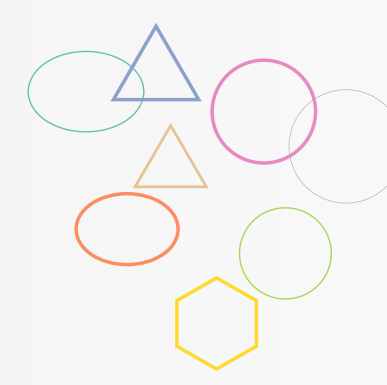[{"shape": "oval", "thickness": 1, "radius": 0.75, "center": [0.222, 0.762]}, {"shape": "oval", "thickness": 2.5, "radius": 0.66, "center": [0.328, 0.405]}, {"shape": "triangle", "thickness": 2.5, "radius": 0.64, "center": [0.403, 0.805]}, {"shape": "circle", "thickness": 2.5, "radius": 0.67, "center": [0.681, 0.71]}, {"shape": "circle", "thickness": 1, "radius": 0.59, "center": [0.736, 0.342]}, {"shape": "hexagon", "thickness": 2.5, "radius": 0.59, "center": [0.559, 0.16]}, {"shape": "triangle", "thickness": 2, "radius": 0.53, "center": [0.44, 0.568]}, {"shape": "circle", "thickness": 0.5, "radius": 0.74, "center": [0.893, 0.62]}]